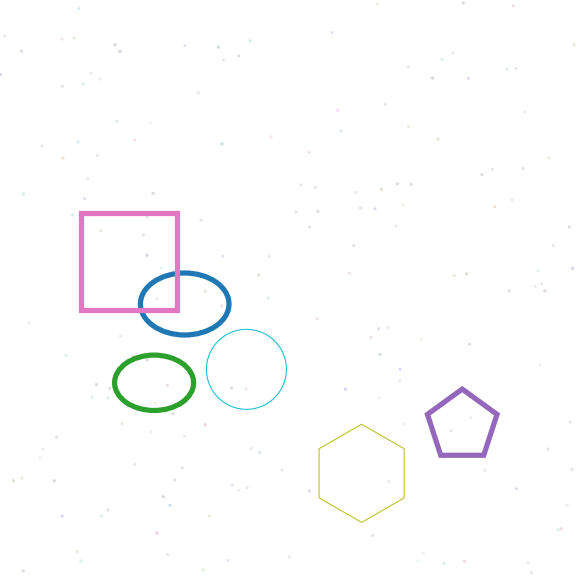[{"shape": "oval", "thickness": 2.5, "radius": 0.38, "center": [0.32, 0.473]}, {"shape": "oval", "thickness": 2.5, "radius": 0.34, "center": [0.267, 0.336]}, {"shape": "pentagon", "thickness": 2.5, "radius": 0.32, "center": [0.8, 0.262]}, {"shape": "square", "thickness": 2.5, "radius": 0.42, "center": [0.223, 0.546]}, {"shape": "hexagon", "thickness": 0.5, "radius": 0.43, "center": [0.626, 0.18]}, {"shape": "circle", "thickness": 0.5, "radius": 0.35, "center": [0.427, 0.36]}]